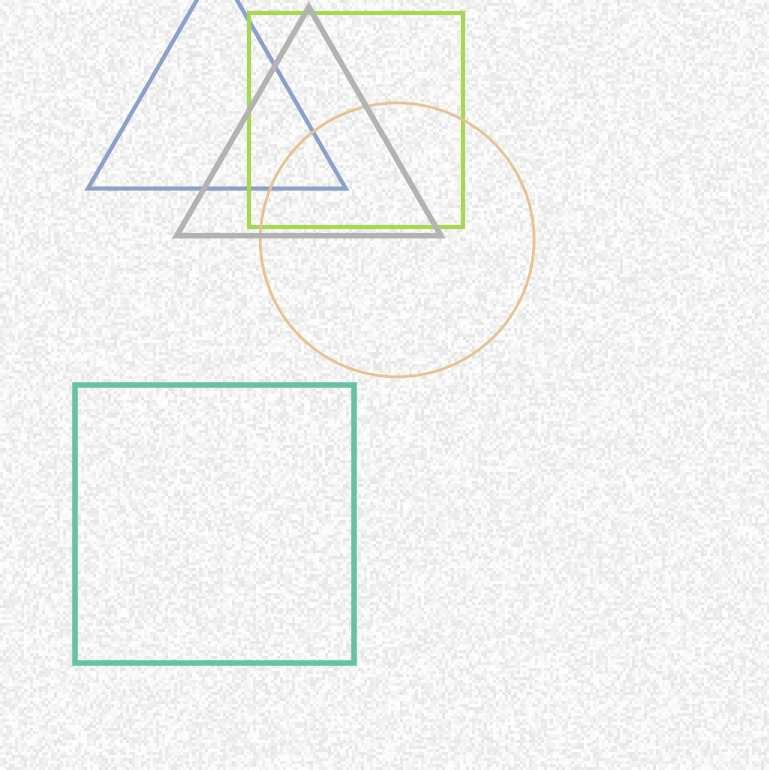[{"shape": "square", "thickness": 2, "radius": 0.9, "center": [0.279, 0.32]}, {"shape": "triangle", "thickness": 1.5, "radius": 0.97, "center": [0.282, 0.852]}, {"shape": "square", "thickness": 1.5, "radius": 0.7, "center": [0.463, 0.844]}, {"shape": "circle", "thickness": 1, "radius": 0.89, "center": [0.516, 0.688]}, {"shape": "triangle", "thickness": 2, "radius": 0.99, "center": [0.401, 0.793]}]